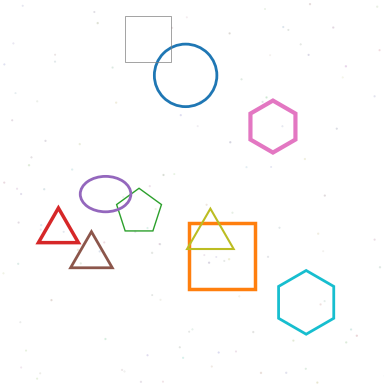[{"shape": "circle", "thickness": 2, "radius": 0.41, "center": [0.482, 0.804]}, {"shape": "square", "thickness": 2.5, "radius": 0.43, "center": [0.575, 0.335]}, {"shape": "pentagon", "thickness": 1, "radius": 0.31, "center": [0.361, 0.45]}, {"shape": "triangle", "thickness": 2.5, "radius": 0.3, "center": [0.152, 0.4]}, {"shape": "oval", "thickness": 2, "radius": 0.33, "center": [0.274, 0.496]}, {"shape": "triangle", "thickness": 2, "radius": 0.31, "center": [0.238, 0.336]}, {"shape": "hexagon", "thickness": 3, "radius": 0.34, "center": [0.709, 0.671]}, {"shape": "square", "thickness": 0.5, "radius": 0.3, "center": [0.385, 0.898]}, {"shape": "triangle", "thickness": 1.5, "radius": 0.35, "center": [0.546, 0.388]}, {"shape": "hexagon", "thickness": 2, "radius": 0.41, "center": [0.795, 0.215]}]